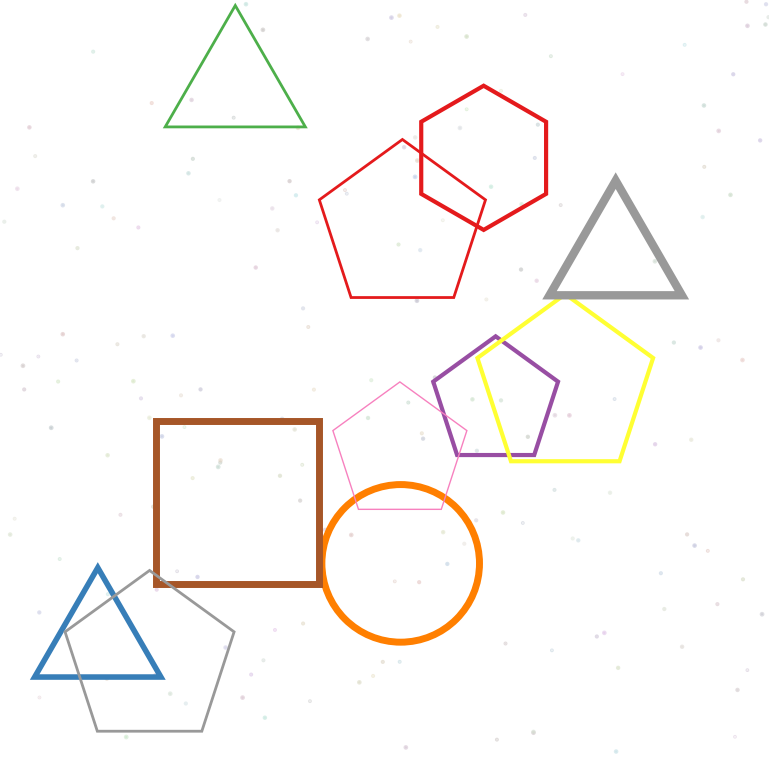[{"shape": "pentagon", "thickness": 1, "radius": 0.57, "center": [0.523, 0.705]}, {"shape": "hexagon", "thickness": 1.5, "radius": 0.47, "center": [0.628, 0.795]}, {"shape": "triangle", "thickness": 2, "radius": 0.47, "center": [0.127, 0.168]}, {"shape": "triangle", "thickness": 1, "radius": 0.53, "center": [0.306, 0.888]}, {"shape": "pentagon", "thickness": 1.5, "radius": 0.43, "center": [0.644, 0.478]}, {"shape": "circle", "thickness": 2.5, "radius": 0.51, "center": [0.52, 0.268]}, {"shape": "pentagon", "thickness": 1.5, "radius": 0.6, "center": [0.734, 0.498]}, {"shape": "square", "thickness": 2.5, "radius": 0.53, "center": [0.309, 0.347]}, {"shape": "pentagon", "thickness": 0.5, "radius": 0.46, "center": [0.519, 0.413]}, {"shape": "triangle", "thickness": 3, "radius": 0.5, "center": [0.8, 0.666]}, {"shape": "pentagon", "thickness": 1, "radius": 0.58, "center": [0.194, 0.144]}]